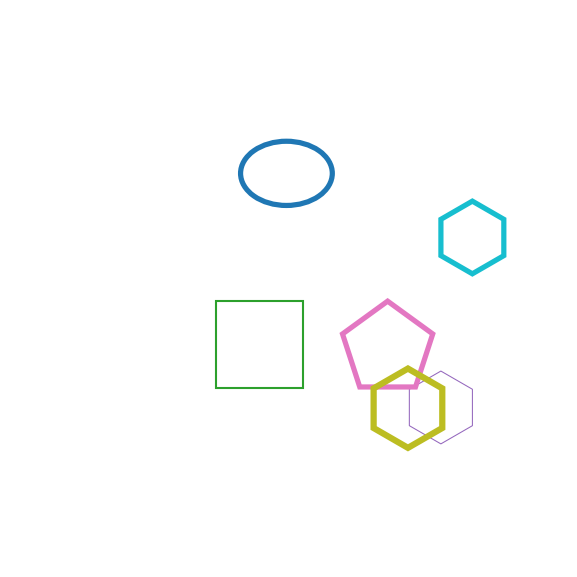[{"shape": "oval", "thickness": 2.5, "radius": 0.4, "center": [0.496, 0.699]}, {"shape": "square", "thickness": 1, "radius": 0.38, "center": [0.449, 0.403]}, {"shape": "hexagon", "thickness": 0.5, "radius": 0.32, "center": [0.763, 0.294]}, {"shape": "pentagon", "thickness": 2.5, "radius": 0.41, "center": [0.671, 0.396]}, {"shape": "hexagon", "thickness": 3, "radius": 0.34, "center": [0.706, 0.292]}, {"shape": "hexagon", "thickness": 2.5, "radius": 0.31, "center": [0.818, 0.588]}]